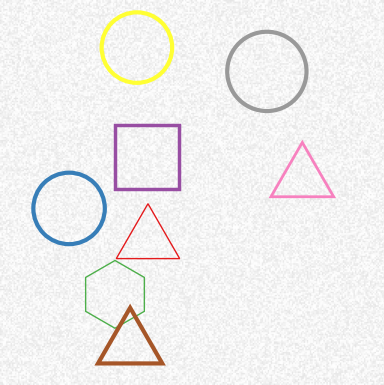[{"shape": "triangle", "thickness": 1, "radius": 0.48, "center": [0.384, 0.376]}, {"shape": "circle", "thickness": 3, "radius": 0.46, "center": [0.179, 0.459]}, {"shape": "hexagon", "thickness": 1, "radius": 0.44, "center": [0.299, 0.235]}, {"shape": "square", "thickness": 2.5, "radius": 0.41, "center": [0.382, 0.592]}, {"shape": "circle", "thickness": 3, "radius": 0.46, "center": [0.356, 0.876]}, {"shape": "triangle", "thickness": 3, "radius": 0.48, "center": [0.338, 0.104]}, {"shape": "triangle", "thickness": 2, "radius": 0.47, "center": [0.785, 0.536]}, {"shape": "circle", "thickness": 3, "radius": 0.51, "center": [0.693, 0.815]}]